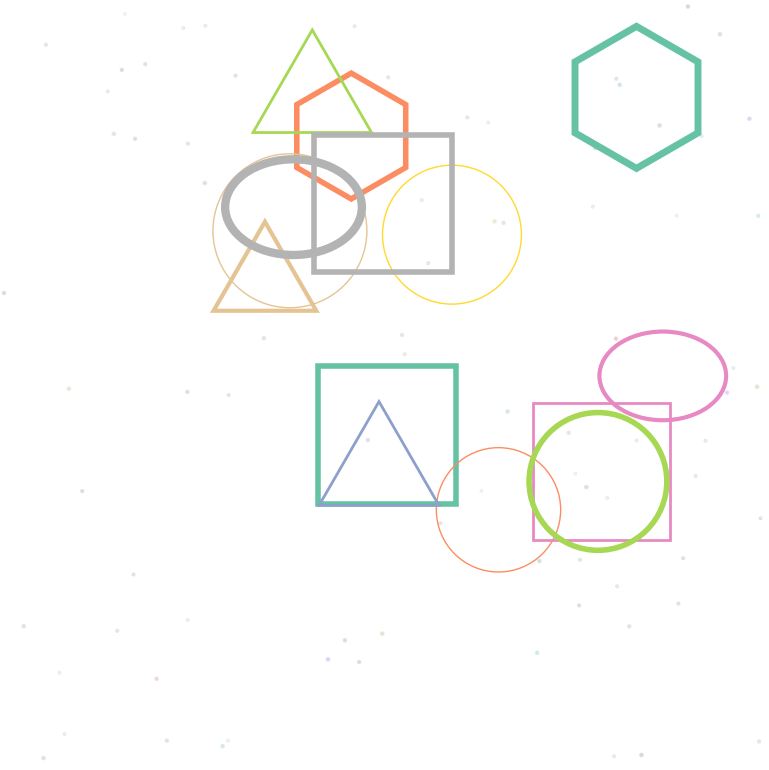[{"shape": "hexagon", "thickness": 2.5, "radius": 0.46, "center": [0.827, 0.874]}, {"shape": "square", "thickness": 2, "radius": 0.45, "center": [0.503, 0.435]}, {"shape": "circle", "thickness": 0.5, "radius": 0.4, "center": [0.647, 0.338]}, {"shape": "hexagon", "thickness": 2, "radius": 0.41, "center": [0.456, 0.823]}, {"shape": "triangle", "thickness": 1, "radius": 0.45, "center": [0.492, 0.389]}, {"shape": "oval", "thickness": 1.5, "radius": 0.41, "center": [0.861, 0.512]}, {"shape": "square", "thickness": 1, "radius": 0.45, "center": [0.782, 0.388]}, {"shape": "circle", "thickness": 2, "radius": 0.45, "center": [0.777, 0.375]}, {"shape": "triangle", "thickness": 1, "radius": 0.44, "center": [0.406, 0.872]}, {"shape": "circle", "thickness": 0.5, "radius": 0.45, "center": [0.587, 0.695]}, {"shape": "triangle", "thickness": 1.5, "radius": 0.39, "center": [0.344, 0.635]}, {"shape": "circle", "thickness": 0.5, "radius": 0.5, "center": [0.376, 0.7]}, {"shape": "oval", "thickness": 3, "radius": 0.44, "center": [0.381, 0.731]}, {"shape": "square", "thickness": 2, "radius": 0.45, "center": [0.497, 0.735]}]